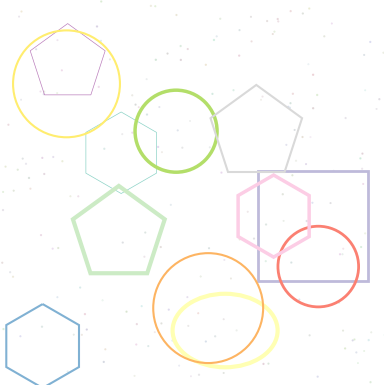[{"shape": "hexagon", "thickness": 0.5, "radius": 0.53, "center": [0.315, 0.603]}, {"shape": "oval", "thickness": 3, "radius": 0.68, "center": [0.585, 0.141]}, {"shape": "square", "thickness": 2, "radius": 0.72, "center": [0.813, 0.413]}, {"shape": "circle", "thickness": 2, "radius": 0.52, "center": [0.827, 0.308]}, {"shape": "hexagon", "thickness": 1.5, "radius": 0.55, "center": [0.111, 0.101]}, {"shape": "circle", "thickness": 1.5, "radius": 0.71, "center": [0.541, 0.2]}, {"shape": "circle", "thickness": 2.5, "radius": 0.53, "center": [0.457, 0.659]}, {"shape": "hexagon", "thickness": 2.5, "radius": 0.53, "center": [0.711, 0.439]}, {"shape": "pentagon", "thickness": 1.5, "radius": 0.63, "center": [0.666, 0.654]}, {"shape": "pentagon", "thickness": 0.5, "radius": 0.51, "center": [0.176, 0.836]}, {"shape": "pentagon", "thickness": 3, "radius": 0.63, "center": [0.309, 0.392]}, {"shape": "circle", "thickness": 1.5, "radius": 0.69, "center": [0.173, 0.782]}]